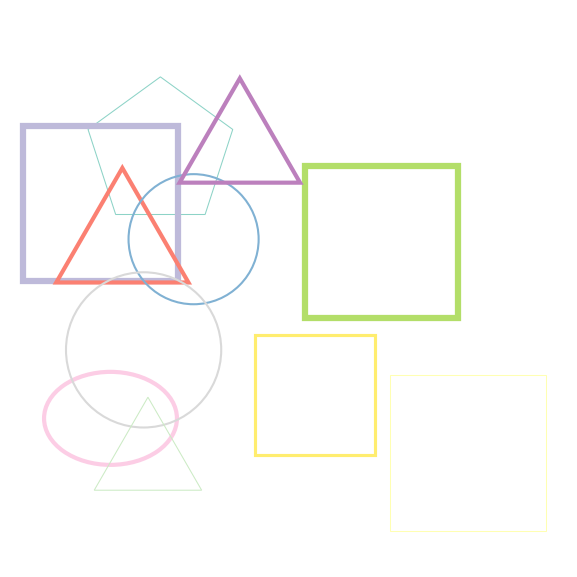[{"shape": "pentagon", "thickness": 0.5, "radius": 0.66, "center": [0.278, 0.734]}, {"shape": "square", "thickness": 0.5, "radius": 0.67, "center": [0.811, 0.215]}, {"shape": "square", "thickness": 3, "radius": 0.67, "center": [0.174, 0.647]}, {"shape": "triangle", "thickness": 2, "radius": 0.66, "center": [0.212, 0.576]}, {"shape": "circle", "thickness": 1, "radius": 0.56, "center": [0.335, 0.585]}, {"shape": "square", "thickness": 3, "radius": 0.66, "center": [0.661, 0.58]}, {"shape": "oval", "thickness": 2, "radius": 0.58, "center": [0.191, 0.275]}, {"shape": "circle", "thickness": 1, "radius": 0.67, "center": [0.249, 0.393]}, {"shape": "triangle", "thickness": 2, "radius": 0.6, "center": [0.415, 0.743]}, {"shape": "triangle", "thickness": 0.5, "radius": 0.54, "center": [0.256, 0.204]}, {"shape": "square", "thickness": 1.5, "radius": 0.52, "center": [0.545, 0.315]}]